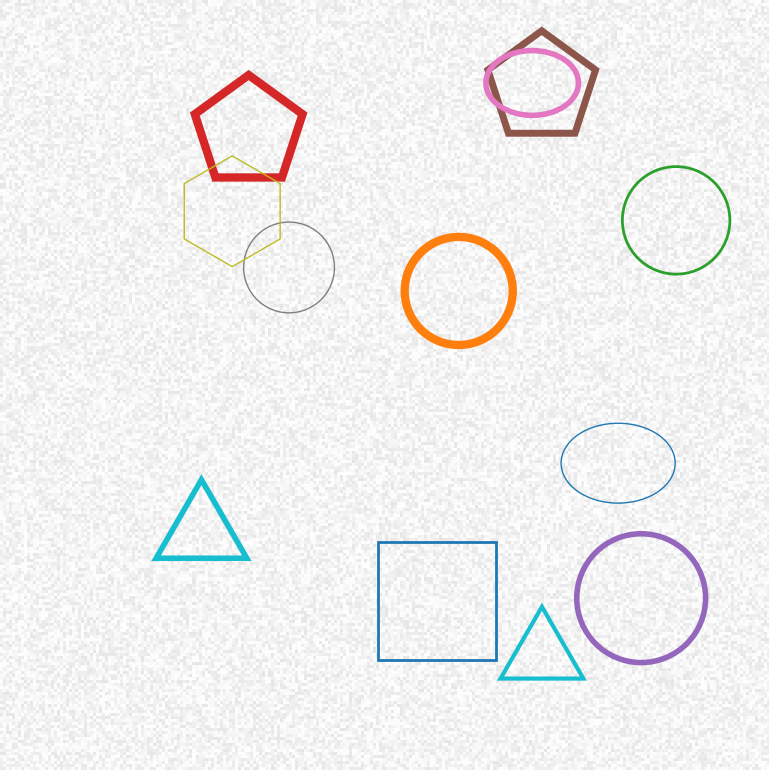[{"shape": "oval", "thickness": 0.5, "radius": 0.37, "center": [0.803, 0.398]}, {"shape": "square", "thickness": 1, "radius": 0.38, "center": [0.567, 0.219]}, {"shape": "circle", "thickness": 3, "radius": 0.35, "center": [0.596, 0.622]}, {"shape": "circle", "thickness": 1, "radius": 0.35, "center": [0.878, 0.714]}, {"shape": "pentagon", "thickness": 3, "radius": 0.37, "center": [0.323, 0.829]}, {"shape": "circle", "thickness": 2, "radius": 0.42, "center": [0.833, 0.223]}, {"shape": "pentagon", "thickness": 2.5, "radius": 0.37, "center": [0.704, 0.886]}, {"shape": "oval", "thickness": 2, "radius": 0.3, "center": [0.691, 0.892]}, {"shape": "circle", "thickness": 0.5, "radius": 0.29, "center": [0.375, 0.653]}, {"shape": "hexagon", "thickness": 0.5, "radius": 0.36, "center": [0.302, 0.726]}, {"shape": "triangle", "thickness": 1.5, "radius": 0.31, "center": [0.704, 0.15]}, {"shape": "triangle", "thickness": 2, "radius": 0.34, "center": [0.262, 0.309]}]